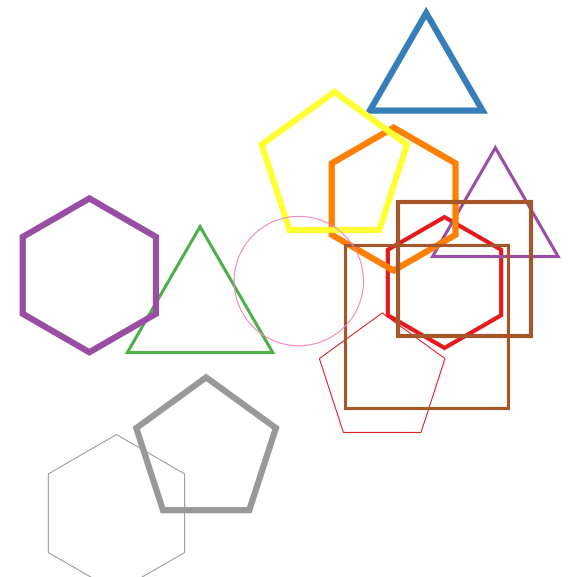[{"shape": "pentagon", "thickness": 0.5, "radius": 0.57, "center": [0.662, 0.343]}, {"shape": "hexagon", "thickness": 2, "radius": 0.57, "center": [0.77, 0.51]}, {"shape": "triangle", "thickness": 3, "radius": 0.56, "center": [0.738, 0.864]}, {"shape": "triangle", "thickness": 1.5, "radius": 0.73, "center": [0.346, 0.461]}, {"shape": "hexagon", "thickness": 3, "radius": 0.67, "center": [0.155, 0.522]}, {"shape": "triangle", "thickness": 1.5, "radius": 0.63, "center": [0.858, 0.618]}, {"shape": "hexagon", "thickness": 3, "radius": 0.62, "center": [0.682, 0.654]}, {"shape": "pentagon", "thickness": 3, "radius": 0.66, "center": [0.579, 0.708]}, {"shape": "square", "thickness": 1.5, "radius": 0.71, "center": [0.738, 0.435]}, {"shape": "square", "thickness": 2, "radius": 0.58, "center": [0.804, 0.534]}, {"shape": "circle", "thickness": 0.5, "radius": 0.56, "center": [0.517, 0.512]}, {"shape": "pentagon", "thickness": 3, "radius": 0.64, "center": [0.357, 0.219]}, {"shape": "hexagon", "thickness": 0.5, "radius": 0.68, "center": [0.202, 0.11]}]